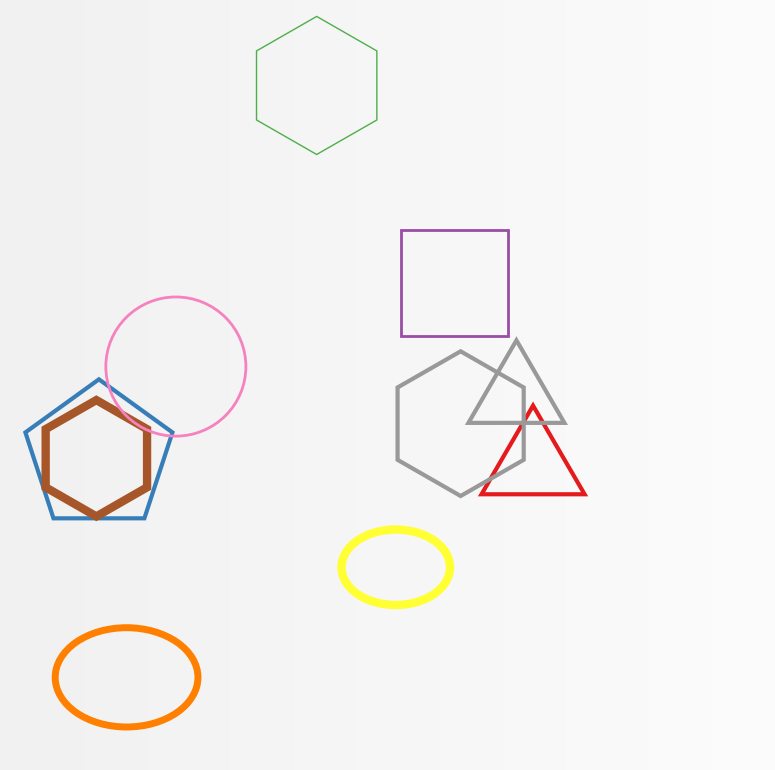[{"shape": "triangle", "thickness": 1.5, "radius": 0.38, "center": [0.688, 0.396]}, {"shape": "pentagon", "thickness": 1.5, "radius": 0.5, "center": [0.128, 0.408]}, {"shape": "hexagon", "thickness": 0.5, "radius": 0.45, "center": [0.409, 0.889]}, {"shape": "square", "thickness": 1, "radius": 0.34, "center": [0.587, 0.633]}, {"shape": "oval", "thickness": 2.5, "radius": 0.46, "center": [0.163, 0.12]}, {"shape": "oval", "thickness": 3, "radius": 0.35, "center": [0.511, 0.263]}, {"shape": "hexagon", "thickness": 3, "radius": 0.38, "center": [0.124, 0.405]}, {"shape": "circle", "thickness": 1, "radius": 0.45, "center": [0.227, 0.524]}, {"shape": "triangle", "thickness": 1.5, "radius": 0.36, "center": [0.666, 0.487]}, {"shape": "hexagon", "thickness": 1.5, "radius": 0.47, "center": [0.594, 0.45]}]